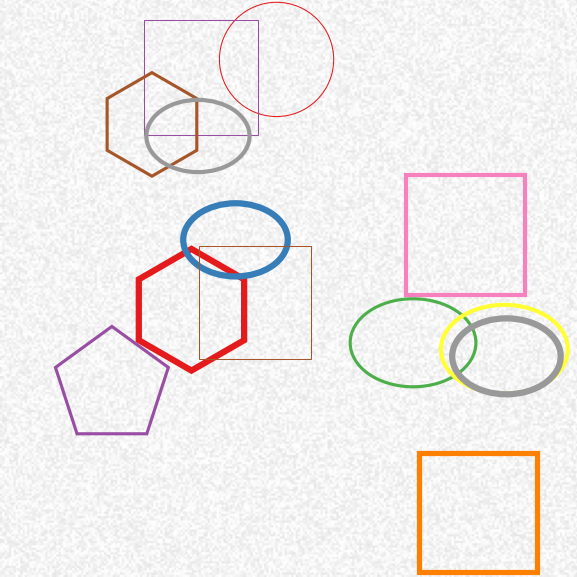[{"shape": "circle", "thickness": 0.5, "radius": 0.49, "center": [0.479, 0.896]}, {"shape": "hexagon", "thickness": 3, "radius": 0.53, "center": [0.332, 0.463]}, {"shape": "oval", "thickness": 3, "radius": 0.45, "center": [0.408, 0.584]}, {"shape": "oval", "thickness": 1.5, "radius": 0.54, "center": [0.715, 0.406]}, {"shape": "pentagon", "thickness": 1.5, "radius": 0.51, "center": [0.194, 0.331]}, {"shape": "square", "thickness": 0.5, "radius": 0.5, "center": [0.348, 0.865]}, {"shape": "square", "thickness": 2.5, "radius": 0.51, "center": [0.828, 0.112]}, {"shape": "oval", "thickness": 2, "radius": 0.55, "center": [0.873, 0.394]}, {"shape": "hexagon", "thickness": 1.5, "radius": 0.45, "center": [0.263, 0.784]}, {"shape": "square", "thickness": 0.5, "radius": 0.49, "center": [0.442, 0.475]}, {"shape": "square", "thickness": 2, "radius": 0.52, "center": [0.806, 0.592]}, {"shape": "oval", "thickness": 3, "radius": 0.47, "center": [0.877, 0.382]}, {"shape": "oval", "thickness": 2, "radius": 0.45, "center": [0.343, 0.764]}]